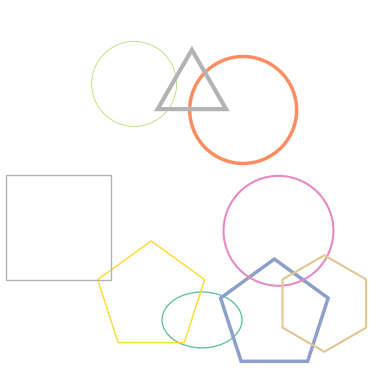[{"shape": "oval", "thickness": 1, "radius": 0.52, "center": [0.525, 0.169]}, {"shape": "circle", "thickness": 2.5, "radius": 0.69, "center": [0.632, 0.714]}, {"shape": "pentagon", "thickness": 2.5, "radius": 0.73, "center": [0.713, 0.18]}, {"shape": "circle", "thickness": 1.5, "radius": 0.71, "center": [0.723, 0.4]}, {"shape": "circle", "thickness": 0.5, "radius": 0.55, "center": [0.348, 0.782]}, {"shape": "pentagon", "thickness": 1, "radius": 0.73, "center": [0.393, 0.228]}, {"shape": "hexagon", "thickness": 1.5, "radius": 0.63, "center": [0.842, 0.212]}, {"shape": "square", "thickness": 1, "radius": 0.68, "center": [0.151, 0.408]}, {"shape": "triangle", "thickness": 3, "radius": 0.51, "center": [0.498, 0.768]}]